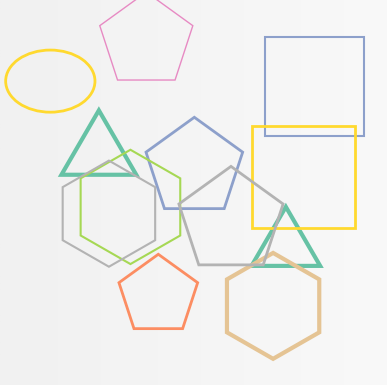[{"shape": "triangle", "thickness": 3, "radius": 0.56, "center": [0.255, 0.602]}, {"shape": "triangle", "thickness": 3, "radius": 0.51, "center": [0.738, 0.36]}, {"shape": "pentagon", "thickness": 2, "radius": 0.53, "center": [0.409, 0.233]}, {"shape": "pentagon", "thickness": 2, "radius": 0.66, "center": [0.501, 0.564]}, {"shape": "square", "thickness": 1.5, "radius": 0.64, "center": [0.812, 0.776]}, {"shape": "pentagon", "thickness": 1, "radius": 0.63, "center": [0.378, 0.894]}, {"shape": "hexagon", "thickness": 1.5, "radius": 0.74, "center": [0.337, 0.463]}, {"shape": "oval", "thickness": 2, "radius": 0.58, "center": [0.13, 0.789]}, {"shape": "square", "thickness": 2, "radius": 0.66, "center": [0.784, 0.539]}, {"shape": "hexagon", "thickness": 3, "radius": 0.69, "center": [0.705, 0.206]}, {"shape": "hexagon", "thickness": 1.5, "radius": 0.69, "center": [0.281, 0.445]}, {"shape": "pentagon", "thickness": 2, "radius": 0.71, "center": [0.596, 0.426]}]